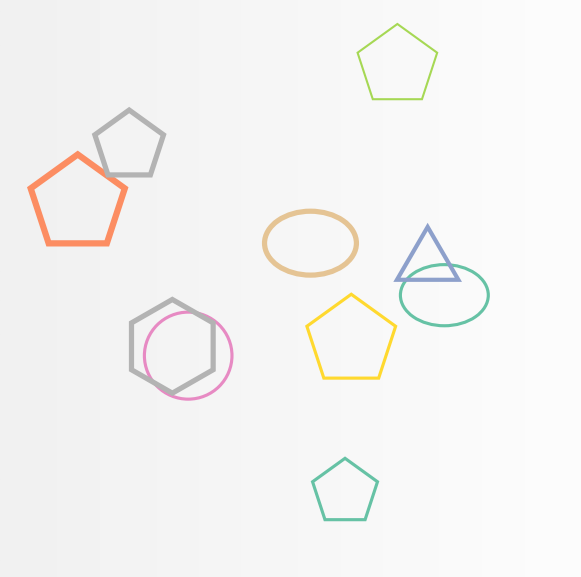[{"shape": "pentagon", "thickness": 1.5, "radius": 0.29, "center": [0.594, 0.147]}, {"shape": "oval", "thickness": 1.5, "radius": 0.38, "center": [0.764, 0.488]}, {"shape": "pentagon", "thickness": 3, "radius": 0.43, "center": [0.134, 0.647]}, {"shape": "triangle", "thickness": 2, "radius": 0.31, "center": [0.736, 0.545]}, {"shape": "circle", "thickness": 1.5, "radius": 0.38, "center": [0.324, 0.383]}, {"shape": "pentagon", "thickness": 1, "radius": 0.36, "center": [0.684, 0.886]}, {"shape": "pentagon", "thickness": 1.5, "radius": 0.4, "center": [0.604, 0.409]}, {"shape": "oval", "thickness": 2.5, "radius": 0.4, "center": [0.534, 0.578]}, {"shape": "hexagon", "thickness": 2.5, "radius": 0.41, "center": [0.296, 0.399]}, {"shape": "pentagon", "thickness": 2.5, "radius": 0.31, "center": [0.222, 0.746]}]